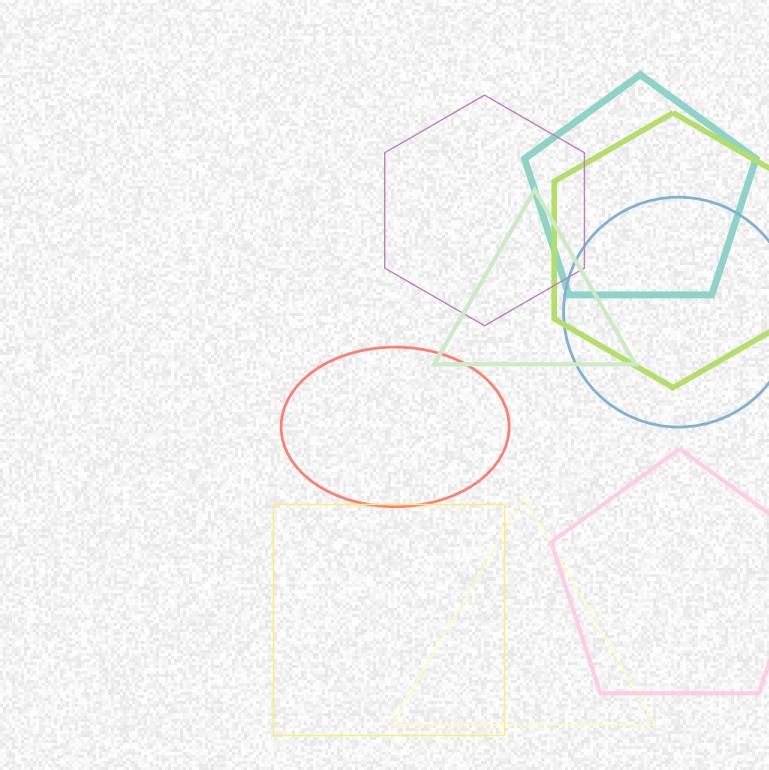[{"shape": "pentagon", "thickness": 2.5, "radius": 0.79, "center": [0.832, 0.745]}, {"shape": "triangle", "thickness": 0.5, "radius": 0.99, "center": [0.68, 0.157]}, {"shape": "oval", "thickness": 1, "radius": 0.74, "center": [0.513, 0.446]}, {"shape": "circle", "thickness": 1, "radius": 0.75, "center": [0.881, 0.595]}, {"shape": "hexagon", "thickness": 2, "radius": 0.89, "center": [0.874, 0.675]}, {"shape": "pentagon", "thickness": 1.5, "radius": 0.88, "center": [0.883, 0.242]}, {"shape": "hexagon", "thickness": 0.5, "radius": 0.75, "center": [0.629, 0.727]}, {"shape": "triangle", "thickness": 1.5, "radius": 0.75, "center": [0.694, 0.602]}, {"shape": "square", "thickness": 0.5, "radius": 0.75, "center": [0.505, 0.195]}]